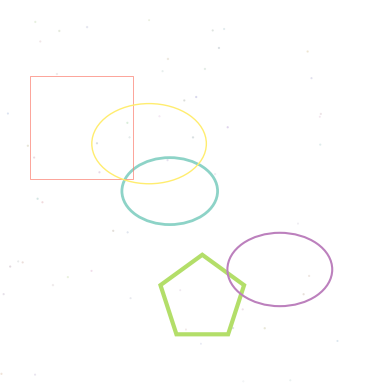[{"shape": "oval", "thickness": 2, "radius": 0.62, "center": [0.441, 0.504]}, {"shape": "square", "thickness": 0.5, "radius": 0.67, "center": [0.211, 0.669]}, {"shape": "pentagon", "thickness": 3, "radius": 0.57, "center": [0.525, 0.224]}, {"shape": "oval", "thickness": 1.5, "radius": 0.68, "center": [0.727, 0.3]}, {"shape": "oval", "thickness": 1, "radius": 0.74, "center": [0.387, 0.627]}]